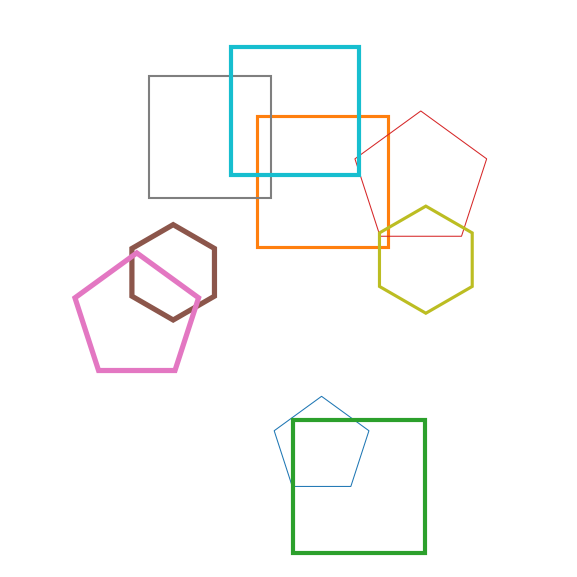[{"shape": "pentagon", "thickness": 0.5, "radius": 0.43, "center": [0.557, 0.227]}, {"shape": "square", "thickness": 1.5, "radius": 0.57, "center": [0.558, 0.684]}, {"shape": "square", "thickness": 2, "radius": 0.57, "center": [0.622, 0.157]}, {"shape": "pentagon", "thickness": 0.5, "radius": 0.6, "center": [0.729, 0.687]}, {"shape": "hexagon", "thickness": 2.5, "radius": 0.41, "center": [0.3, 0.528]}, {"shape": "pentagon", "thickness": 2.5, "radius": 0.56, "center": [0.237, 0.449]}, {"shape": "square", "thickness": 1, "radius": 0.53, "center": [0.364, 0.761]}, {"shape": "hexagon", "thickness": 1.5, "radius": 0.46, "center": [0.737, 0.549]}, {"shape": "square", "thickness": 2, "radius": 0.55, "center": [0.511, 0.807]}]